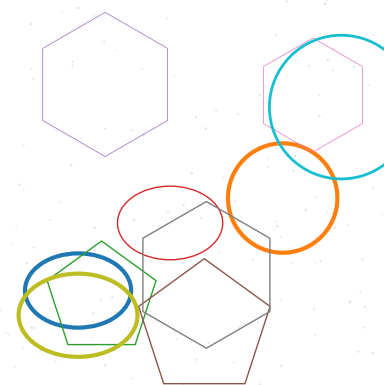[{"shape": "oval", "thickness": 3, "radius": 0.69, "center": [0.203, 0.245]}, {"shape": "circle", "thickness": 3, "radius": 0.71, "center": [0.734, 0.486]}, {"shape": "pentagon", "thickness": 1, "radius": 0.74, "center": [0.264, 0.225]}, {"shape": "oval", "thickness": 1, "radius": 0.68, "center": [0.442, 0.421]}, {"shape": "hexagon", "thickness": 0.5, "radius": 0.94, "center": [0.273, 0.781]}, {"shape": "pentagon", "thickness": 1, "radius": 0.9, "center": [0.531, 0.149]}, {"shape": "hexagon", "thickness": 0.5, "radius": 0.74, "center": [0.813, 0.753]}, {"shape": "hexagon", "thickness": 1, "radius": 0.95, "center": [0.536, 0.286]}, {"shape": "oval", "thickness": 3, "radius": 0.77, "center": [0.203, 0.181]}, {"shape": "circle", "thickness": 2, "radius": 0.93, "center": [0.886, 0.722]}]